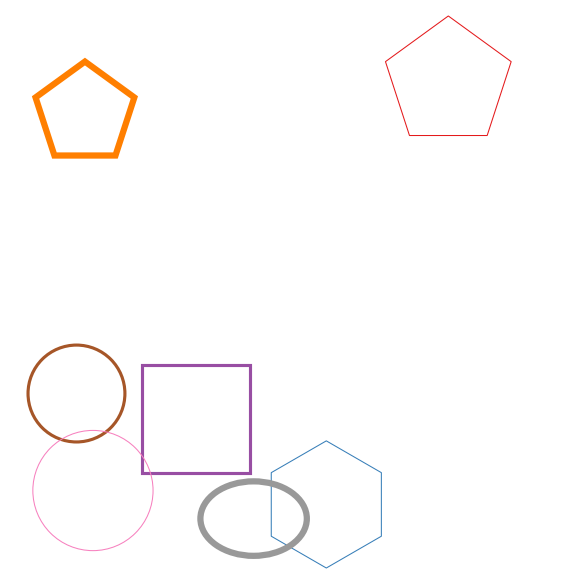[{"shape": "pentagon", "thickness": 0.5, "radius": 0.57, "center": [0.776, 0.857]}, {"shape": "hexagon", "thickness": 0.5, "radius": 0.55, "center": [0.565, 0.126]}, {"shape": "square", "thickness": 1.5, "radius": 0.47, "center": [0.339, 0.273]}, {"shape": "pentagon", "thickness": 3, "radius": 0.45, "center": [0.147, 0.803]}, {"shape": "circle", "thickness": 1.5, "radius": 0.42, "center": [0.132, 0.318]}, {"shape": "circle", "thickness": 0.5, "radius": 0.52, "center": [0.161, 0.15]}, {"shape": "oval", "thickness": 3, "radius": 0.46, "center": [0.439, 0.101]}]